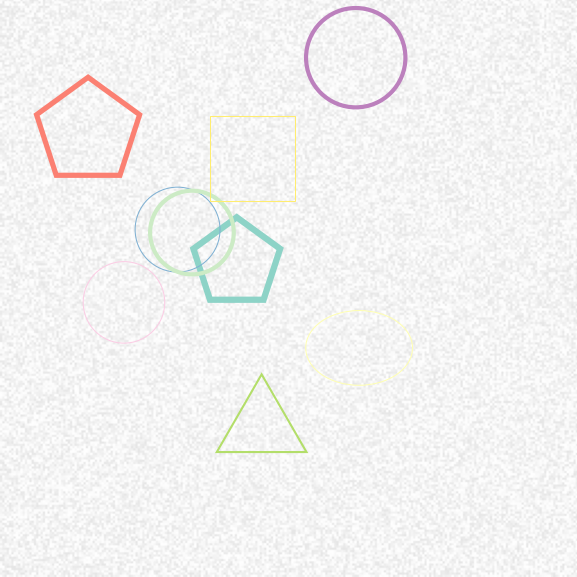[{"shape": "pentagon", "thickness": 3, "radius": 0.39, "center": [0.41, 0.544]}, {"shape": "oval", "thickness": 0.5, "radius": 0.46, "center": [0.622, 0.397]}, {"shape": "pentagon", "thickness": 2.5, "radius": 0.47, "center": [0.153, 0.771]}, {"shape": "circle", "thickness": 0.5, "radius": 0.37, "center": [0.307, 0.602]}, {"shape": "triangle", "thickness": 1, "radius": 0.45, "center": [0.453, 0.261]}, {"shape": "circle", "thickness": 0.5, "radius": 0.35, "center": [0.215, 0.476]}, {"shape": "circle", "thickness": 2, "radius": 0.43, "center": [0.616, 0.899]}, {"shape": "circle", "thickness": 2, "radius": 0.36, "center": [0.332, 0.596]}, {"shape": "square", "thickness": 0.5, "radius": 0.37, "center": [0.437, 0.725]}]